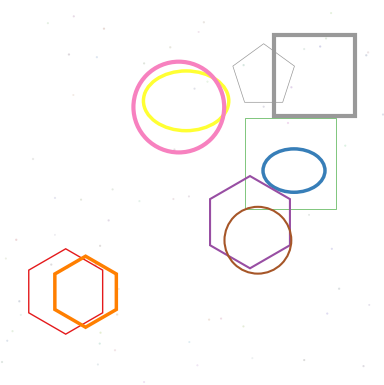[{"shape": "hexagon", "thickness": 1, "radius": 0.55, "center": [0.171, 0.243]}, {"shape": "oval", "thickness": 2.5, "radius": 0.4, "center": [0.764, 0.557]}, {"shape": "square", "thickness": 0.5, "radius": 0.59, "center": [0.755, 0.575]}, {"shape": "hexagon", "thickness": 1.5, "radius": 0.6, "center": [0.649, 0.423]}, {"shape": "hexagon", "thickness": 2.5, "radius": 0.46, "center": [0.222, 0.242]}, {"shape": "oval", "thickness": 2.5, "radius": 0.55, "center": [0.483, 0.738]}, {"shape": "circle", "thickness": 1.5, "radius": 0.43, "center": [0.67, 0.376]}, {"shape": "circle", "thickness": 3, "radius": 0.59, "center": [0.464, 0.722]}, {"shape": "pentagon", "thickness": 0.5, "radius": 0.42, "center": [0.685, 0.802]}, {"shape": "square", "thickness": 3, "radius": 0.53, "center": [0.817, 0.804]}]